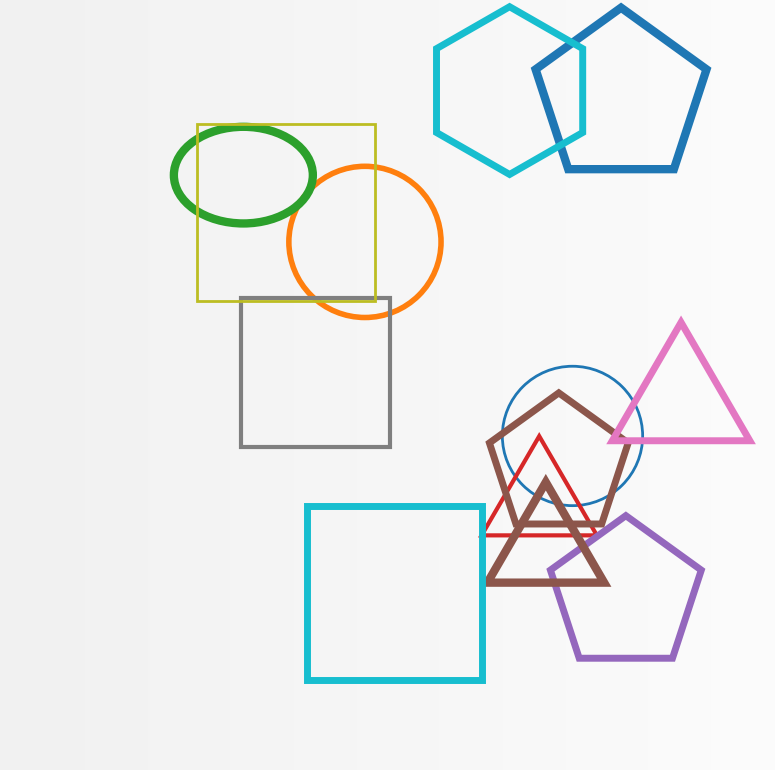[{"shape": "circle", "thickness": 1, "radius": 0.45, "center": [0.739, 0.434]}, {"shape": "pentagon", "thickness": 3, "radius": 0.58, "center": [0.801, 0.874]}, {"shape": "circle", "thickness": 2, "radius": 0.49, "center": [0.471, 0.686]}, {"shape": "oval", "thickness": 3, "radius": 0.45, "center": [0.314, 0.773]}, {"shape": "triangle", "thickness": 1.5, "radius": 0.43, "center": [0.696, 0.348]}, {"shape": "pentagon", "thickness": 2.5, "radius": 0.51, "center": [0.808, 0.228]}, {"shape": "pentagon", "thickness": 2.5, "radius": 0.47, "center": [0.721, 0.396]}, {"shape": "triangle", "thickness": 3, "radius": 0.43, "center": [0.704, 0.287]}, {"shape": "triangle", "thickness": 2.5, "radius": 0.51, "center": [0.879, 0.479]}, {"shape": "square", "thickness": 1.5, "radius": 0.48, "center": [0.407, 0.516]}, {"shape": "square", "thickness": 1, "radius": 0.57, "center": [0.369, 0.724]}, {"shape": "hexagon", "thickness": 2.5, "radius": 0.54, "center": [0.658, 0.882]}, {"shape": "square", "thickness": 2.5, "radius": 0.56, "center": [0.509, 0.23]}]